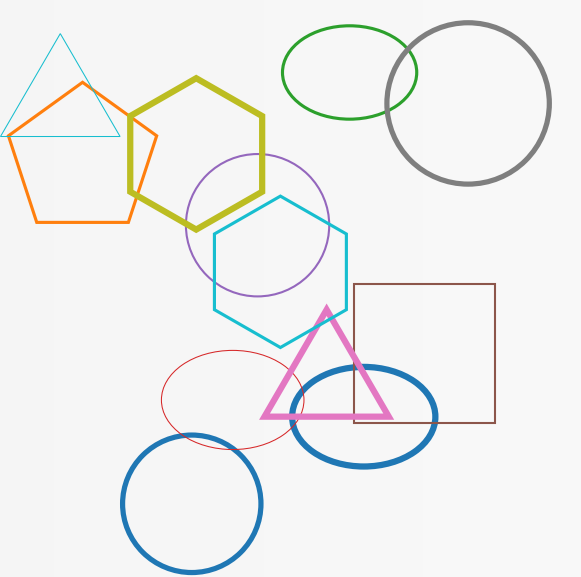[{"shape": "oval", "thickness": 3, "radius": 0.62, "center": [0.626, 0.278]}, {"shape": "circle", "thickness": 2.5, "radius": 0.6, "center": [0.33, 0.127]}, {"shape": "pentagon", "thickness": 1.5, "radius": 0.67, "center": [0.142, 0.723]}, {"shape": "oval", "thickness": 1.5, "radius": 0.58, "center": [0.601, 0.874]}, {"shape": "oval", "thickness": 0.5, "radius": 0.61, "center": [0.4, 0.307]}, {"shape": "circle", "thickness": 1, "radius": 0.62, "center": [0.443, 0.609]}, {"shape": "square", "thickness": 1, "radius": 0.61, "center": [0.73, 0.387]}, {"shape": "triangle", "thickness": 3, "radius": 0.62, "center": [0.562, 0.339]}, {"shape": "circle", "thickness": 2.5, "radius": 0.7, "center": [0.805, 0.82]}, {"shape": "hexagon", "thickness": 3, "radius": 0.66, "center": [0.338, 0.733]}, {"shape": "triangle", "thickness": 0.5, "radius": 0.59, "center": [0.104, 0.822]}, {"shape": "hexagon", "thickness": 1.5, "radius": 0.66, "center": [0.482, 0.528]}]